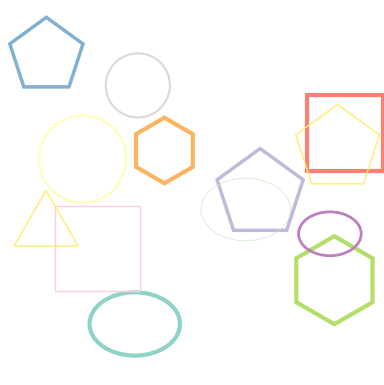[{"shape": "oval", "thickness": 3, "radius": 0.59, "center": [0.35, 0.159]}, {"shape": "circle", "thickness": 1.5, "radius": 0.57, "center": [0.215, 0.587]}, {"shape": "pentagon", "thickness": 2.5, "radius": 0.59, "center": [0.676, 0.497]}, {"shape": "square", "thickness": 3, "radius": 0.5, "center": [0.897, 0.655]}, {"shape": "pentagon", "thickness": 2.5, "radius": 0.5, "center": [0.12, 0.855]}, {"shape": "hexagon", "thickness": 3, "radius": 0.43, "center": [0.427, 0.609]}, {"shape": "hexagon", "thickness": 3, "radius": 0.57, "center": [0.869, 0.272]}, {"shape": "square", "thickness": 1, "radius": 0.55, "center": [0.253, 0.354]}, {"shape": "circle", "thickness": 1.5, "radius": 0.42, "center": [0.358, 0.778]}, {"shape": "oval", "thickness": 2, "radius": 0.41, "center": [0.857, 0.393]}, {"shape": "oval", "thickness": 0.5, "radius": 0.58, "center": [0.638, 0.456]}, {"shape": "triangle", "thickness": 1, "radius": 0.48, "center": [0.12, 0.409]}, {"shape": "pentagon", "thickness": 1, "radius": 0.57, "center": [0.877, 0.615]}]